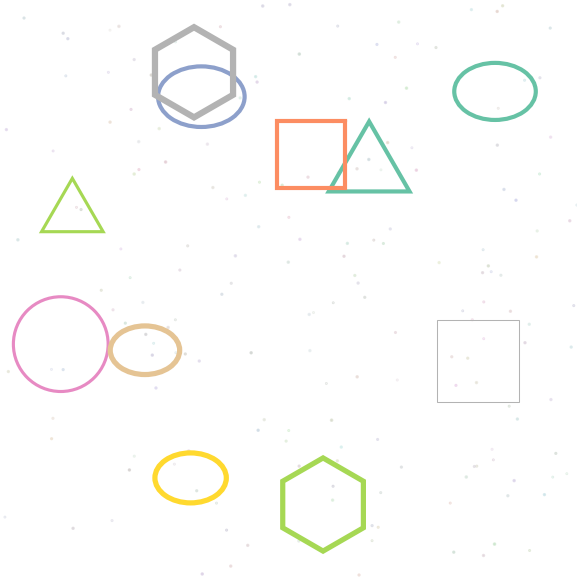[{"shape": "triangle", "thickness": 2, "radius": 0.4, "center": [0.639, 0.708]}, {"shape": "oval", "thickness": 2, "radius": 0.35, "center": [0.857, 0.841]}, {"shape": "square", "thickness": 2, "radius": 0.29, "center": [0.538, 0.731]}, {"shape": "oval", "thickness": 2, "radius": 0.37, "center": [0.349, 0.832]}, {"shape": "circle", "thickness": 1.5, "radius": 0.41, "center": [0.105, 0.403]}, {"shape": "triangle", "thickness": 1.5, "radius": 0.31, "center": [0.125, 0.629]}, {"shape": "hexagon", "thickness": 2.5, "radius": 0.4, "center": [0.559, 0.126]}, {"shape": "oval", "thickness": 2.5, "radius": 0.31, "center": [0.33, 0.172]}, {"shape": "oval", "thickness": 2.5, "radius": 0.3, "center": [0.251, 0.393]}, {"shape": "hexagon", "thickness": 3, "radius": 0.39, "center": [0.336, 0.874]}, {"shape": "square", "thickness": 0.5, "radius": 0.35, "center": [0.827, 0.374]}]